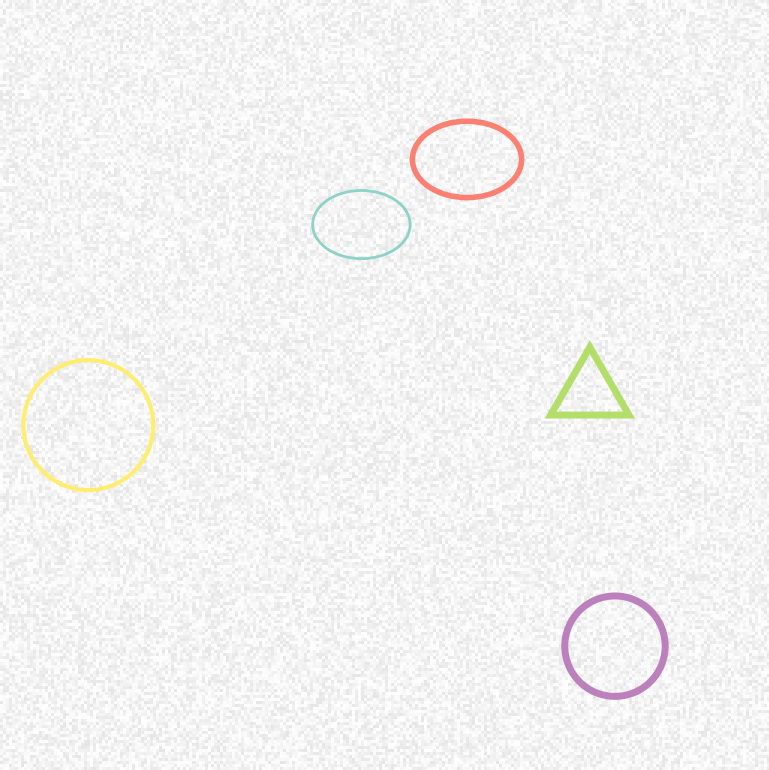[{"shape": "oval", "thickness": 1, "radius": 0.32, "center": [0.469, 0.708]}, {"shape": "oval", "thickness": 2, "radius": 0.35, "center": [0.607, 0.793]}, {"shape": "triangle", "thickness": 2.5, "radius": 0.29, "center": [0.766, 0.49]}, {"shape": "circle", "thickness": 2.5, "radius": 0.33, "center": [0.799, 0.161]}, {"shape": "circle", "thickness": 1.5, "radius": 0.42, "center": [0.115, 0.448]}]